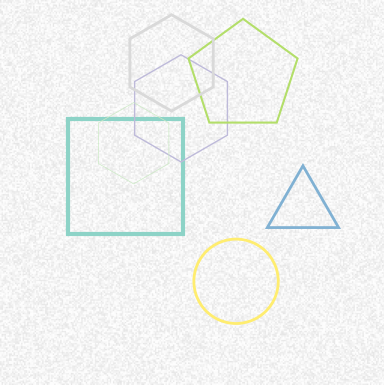[{"shape": "square", "thickness": 3, "radius": 0.74, "center": [0.325, 0.542]}, {"shape": "hexagon", "thickness": 1, "radius": 0.7, "center": [0.47, 0.719]}, {"shape": "triangle", "thickness": 2, "radius": 0.53, "center": [0.787, 0.462]}, {"shape": "pentagon", "thickness": 1.5, "radius": 0.74, "center": [0.631, 0.802]}, {"shape": "hexagon", "thickness": 2, "radius": 0.63, "center": [0.446, 0.837]}, {"shape": "hexagon", "thickness": 0.5, "radius": 0.53, "center": [0.347, 0.628]}, {"shape": "circle", "thickness": 2, "radius": 0.55, "center": [0.613, 0.269]}]